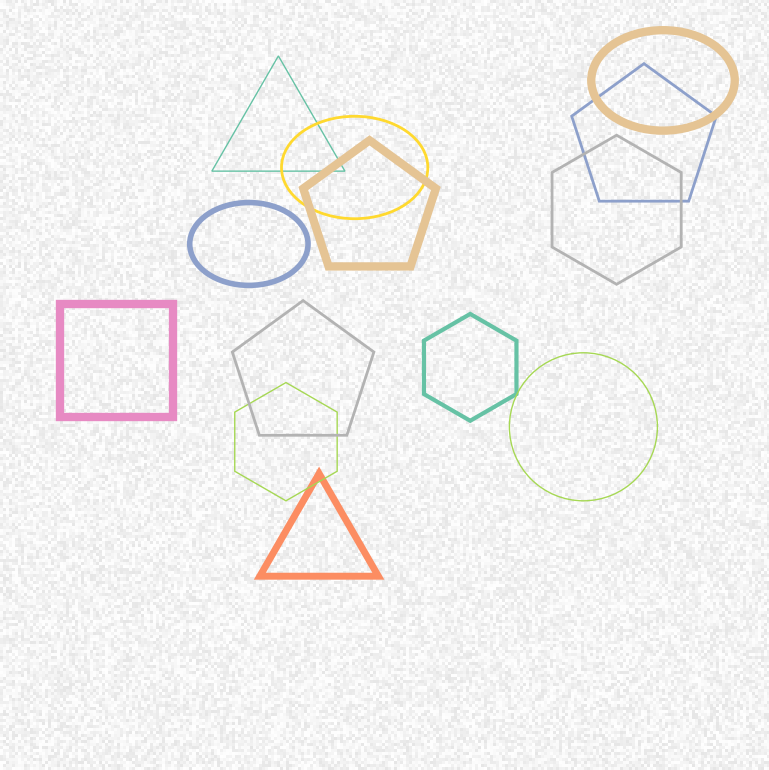[{"shape": "hexagon", "thickness": 1.5, "radius": 0.35, "center": [0.611, 0.523]}, {"shape": "triangle", "thickness": 0.5, "radius": 0.5, "center": [0.362, 0.828]}, {"shape": "triangle", "thickness": 2.5, "radius": 0.44, "center": [0.414, 0.296]}, {"shape": "oval", "thickness": 2, "radius": 0.38, "center": [0.323, 0.683]}, {"shape": "pentagon", "thickness": 1, "radius": 0.49, "center": [0.836, 0.819]}, {"shape": "square", "thickness": 3, "radius": 0.37, "center": [0.151, 0.532]}, {"shape": "hexagon", "thickness": 0.5, "radius": 0.38, "center": [0.371, 0.426]}, {"shape": "circle", "thickness": 0.5, "radius": 0.48, "center": [0.758, 0.446]}, {"shape": "oval", "thickness": 1, "radius": 0.48, "center": [0.461, 0.782]}, {"shape": "oval", "thickness": 3, "radius": 0.47, "center": [0.861, 0.896]}, {"shape": "pentagon", "thickness": 3, "radius": 0.45, "center": [0.48, 0.727]}, {"shape": "hexagon", "thickness": 1, "radius": 0.48, "center": [0.801, 0.728]}, {"shape": "pentagon", "thickness": 1, "radius": 0.48, "center": [0.394, 0.513]}]